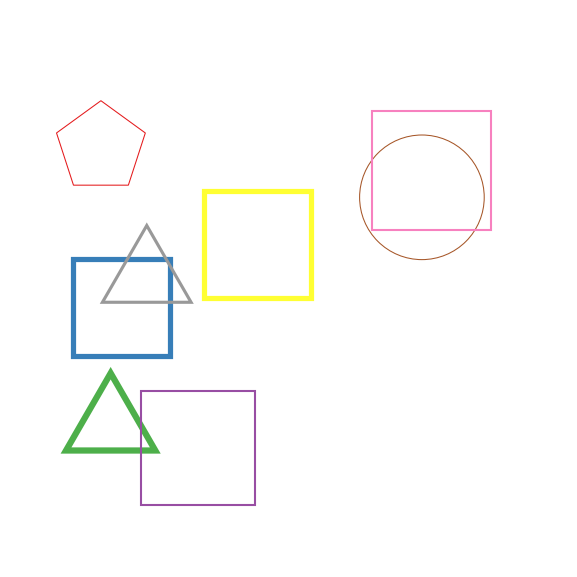[{"shape": "pentagon", "thickness": 0.5, "radius": 0.4, "center": [0.175, 0.744]}, {"shape": "square", "thickness": 2.5, "radius": 0.42, "center": [0.21, 0.467]}, {"shape": "triangle", "thickness": 3, "radius": 0.45, "center": [0.192, 0.264]}, {"shape": "square", "thickness": 1, "radius": 0.49, "center": [0.343, 0.223]}, {"shape": "square", "thickness": 2.5, "radius": 0.46, "center": [0.446, 0.576]}, {"shape": "circle", "thickness": 0.5, "radius": 0.54, "center": [0.731, 0.657]}, {"shape": "square", "thickness": 1, "radius": 0.51, "center": [0.747, 0.704]}, {"shape": "triangle", "thickness": 1.5, "radius": 0.44, "center": [0.254, 0.52]}]